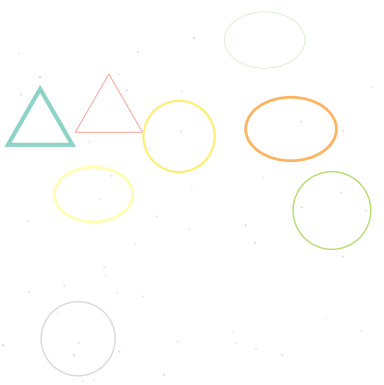[{"shape": "triangle", "thickness": 3, "radius": 0.48, "center": [0.104, 0.672]}, {"shape": "oval", "thickness": 2, "radius": 0.51, "center": [0.243, 0.495]}, {"shape": "triangle", "thickness": 0.5, "radius": 0.5, "center": [0.283, 0.707]}, {"shape": "oval", "thickness": 2, "radius": 0.59, "center": [0.756, 0.665]}, {"shape": "circle", "thickness": 1, "radius": 0.5, "center": [0.862, 0.453]}, {"shape": "circle", "thickness": 1, "radius": 0.48, "center": [0.203, 0.12]}, {"shape": "oval", "thickness": 0.5, "radius": 0.52, "center": [0.687, 0.896]}, {"shape": "circle", "thickness": 1.5, "radius": 0.46, "center": [0.465, 0.646]}]